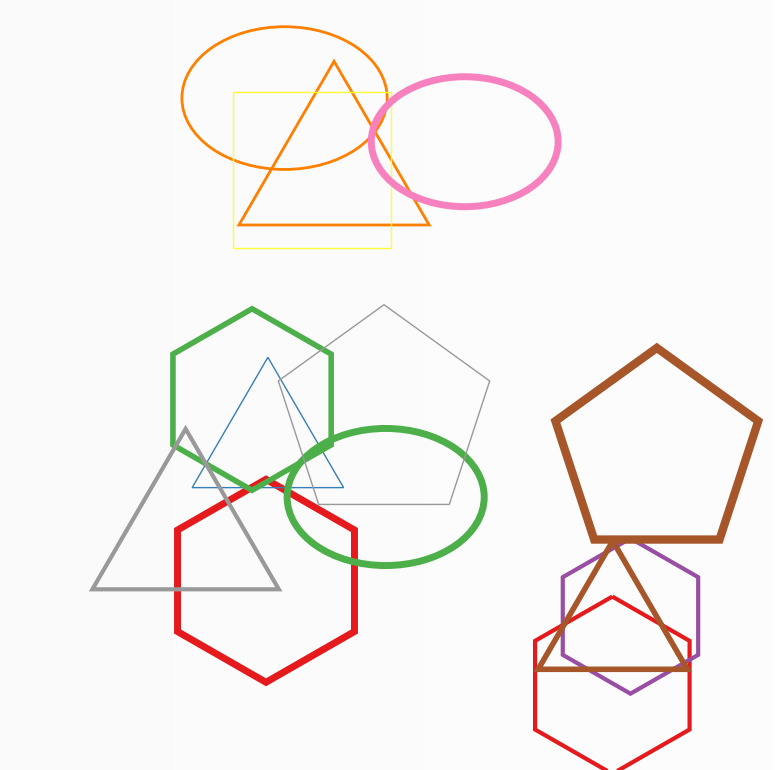[{"shape": "hexagon", "thickness": 2.5, "radius": 0.66, "center": [0.343, 0.246]}, {"shape": "hexagon", "thickness": 1.5, "radius": 0.58, "center": [0.79, 0.11]}, {"shape": "triangle", "thickness": 0.5, "radius": 0.56, "center": [0.346, 0.423]}, {"shape": "hexagon", "thickness": 2, "radius": 0.59, "center": [0.325, 0.481]}, {"shape": "oval", "thickness": 2.5, "radius": 0.64, "center": [0.498, 0.355]}, {"shape": "hexagon", "thickness": 1.5, "radius": 0.5, "center": [0.814, 0.2]}, {"shape": "oval", "thickness": 1, "radius": 0.66, "center": [0.367, 0.873]}, {"shape": "triangle", "thickness": 1, "radius": 0.71, "center": [0.431, 0.779]}, {"shape": "square", "thickness": 0.5, "radius": 0.51, "center": [0.403, 0.779]}, {"shape": "triangle", "thickness": 2, "radius": 0.56, "center": [0.791, 0.186]}, {"shape": "pentagon", "thickness": 3, "radius": 0.69, "center": [0.848, 0.411]}, {"shape": "oval", "thickness": 2.5, "radius": 0.6, "center": [0.6, 0.816]}, {"shape": "pentagon", "thickness": 0.5, "radius": 0.72, "center": [0.495, 0.461]}, {"shape": "triangle", "thickness": 1.5, "radius": 0.69, "center": [0.239, 0.304]}]